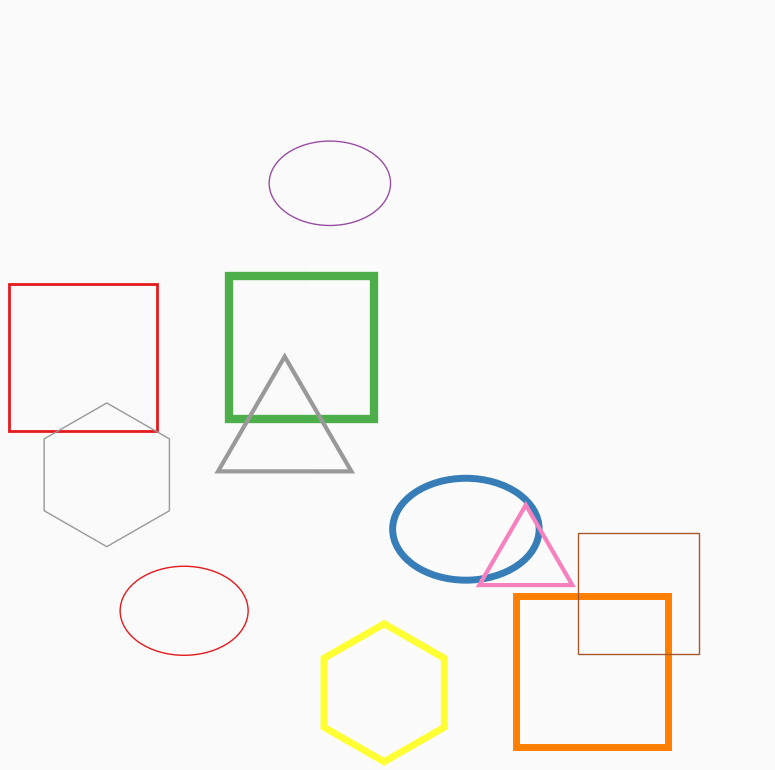[{"shape": "square", "thickness": 1, "radius": 0.48, "center": [0.107, 0.536]}, {"shape": "oval", "thickness": 0.5, "radius": 0.41, "center": [0.238, 0.207]}, {"shape": "oval", "thickness": 2.5, "radius": 0.47, "center": [0.601, 0.313]}, {"shape": "square", "thickness": 3, "radius": 0.47, "center": [0.389, 0.549]}, {"shape": "oval", "thickness": 0.5, "radius": 0.39, "center": [0.426, 0.762]}, {"shape": "square", "thickness": 2.5, "radius": 0.49, "center": [0.764, 0.127]}, {"shape": "hexagon", "thickness": 2.5, "radius": 0.45, "center": [0.496, 0.1]}, {"shape": "square", "thickness": 0.5, "radius": 0.39, "center": [0.824, 0.229]}, {"shape": "triangle", "thickness": 1.5, "radius": 0.35, "center": [0.678, 0.275]}, {"shape": "hexagon", "thickness": 0.5, "radius": 0.47, "center": [0.138, 0.383]}, {"shape": "triangle", "thickness": 1.5, "radius": 0.5, "center": [0.367, 0.438]}]